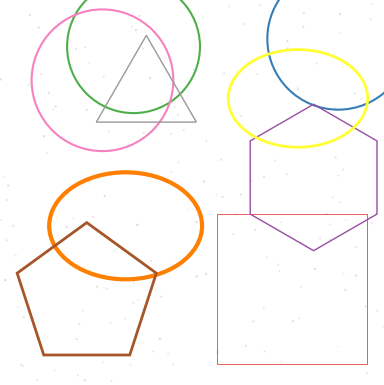[{"shape": "square", "thickness": 0.5, "radius": 0.98, "center": [0.759, 0.25]}, {"shape": "circle", "thickness": 1.5, "radius": 0.92, "center": [0.879, 0.899]}, {"shape": "circle", "thickness": 1.5, "radius": 0.86, "center": [0.347, 0.879]}, {"shape": "hexagon", "thickness": 1, "radius": 0.95, "center": [0.815, 0.539]}, {"shape": "oval", "thickness": 3, "radius": 0.99, "center": [0.326, 0.413]}, {"shape": "oval", "thickness": 2, "radius": 0.91, "center": [0.774, 0.744]}, {"shape": "pentagon", "thickness": 2, "radius": 0.95, "center": [0.225, 0.232]}, {"shape": "circle", "thickness": 1.5, "radius": 0.92, "center": [0.266, 0.792]}, {"shape": "triangle", "thickness": 1, "radius": 0.75, "center": [0.38, 0.758]}]